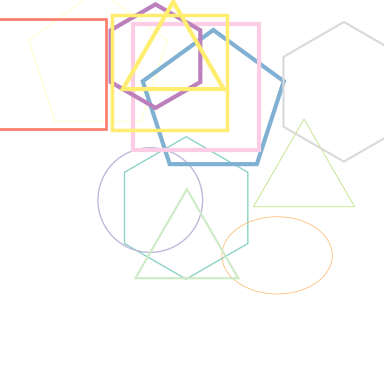[{"shape": "hexagon", "thickness": 1, "radius": 0.92, "center": [0.483, 0.46]}, {"shape": "pentagon", "thickness": 0.5, "radius": 0.94, "center": [0.254, 0.837]}, {"shape": "circle", "thickness": 1, "radius": 0.68, "center": [0.39, 0.48]}, {"shape": "square", "thickness": 2, "radius": 0.71, "center": [0.134, 0.807]}, {"shape": "pentagon", "thickness": 3, "radius": 0.96, "center": [0.554, 0.729]}, {"shape": "oval", "thickness": 0.5, "radius": 0.72, "center": [0.72, 0.337]}, {"shape": "triangle", "thickness": 0.5, "radius": 0.76, "center": [0.79, 0.539]}, {"shape": "square", "thickness": 3, "radius": 0.82, "center": [0.509, 0.773]}, {"shape": "hexagon", "thickness": 1.5, "radius": 0.91, "center": [0.893, 0.762]}, {"shape": "hexagon", "thickness": 3, "radius": 0.67, "center": [0.404, 0.854]}, {"shape": "triangle", "thickness": 1.5, "radius": 0.77, "center": [0.485, 0.354]}, {"shape": "triangle", "thickness": 3, "radius": 0.76, "center": [0.45, 0.844]}, {"shape": "square", "thickness": 2.5, "radius": 0.74, "center": [0.441, 0.812]}]